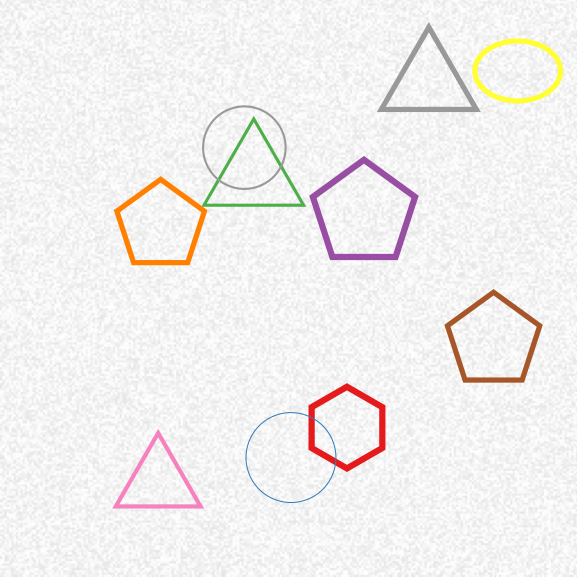[{"shape": "hexagon", "thickness": 3, "radius": 0.35, "center": [0.601, 0.259]}, {"shape": "circle", "thickness": 0.5, "radius": 0.39, "center": [0.504, 0.207]}, {"shape": "triangle", "thickness": 1.5, "radius": 0.5, "center": [0.439, 0.694]}, {"shape": "pentagon", "thickness": 3, "radius": 0.47, "center": [0.63, 0.629]}, {"shape": "pentagon", "thickness": 2.5, "radius": 0.4, "center": [0.278, 0.609]}, {"shape": "oval", "thickness": 2.5, "radius": 0.37, "center": [0.896, 0.876]}, {"shape": "pentagon", "thickness": 2.5, "radius": 0.42, "center": [0.855, 0.409]}, {"shape": "triangle", "thickness": 2, "radius": 0.42, "center": [0.274, 0.165]}, {"shape": "circle", "thickness": 1, "radius": 0.36, "center": [0.423, 0.743]}, {"shape": "triangle", "thickness": 2.5, "radius": 0.47, "center": [0.743, 0.857]}]